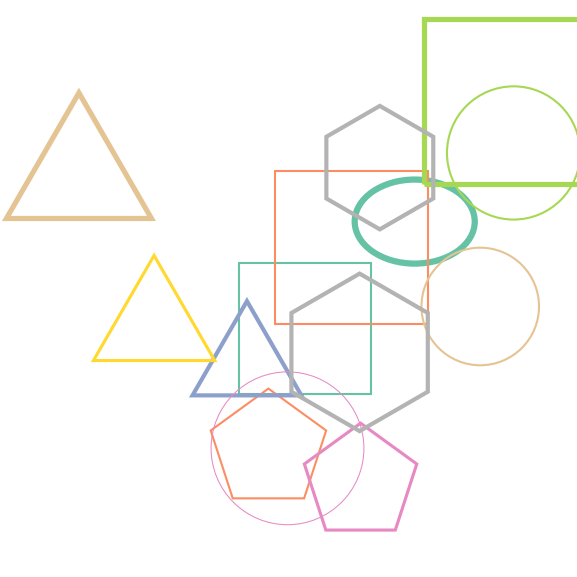[{"shape": "square", "thickness": 1, "radius": 0.57, "center": [0.528, 0.43]}, {"shape": "oval", "thickness": 3, "radius": 0.52, "center": [0.718, 0.615]}, {"shape": "pentagon", "thickness": 1, "radius": 0.53, "center": [0.465, 0.221]}, {"shape": "square", "thickness": 1, "radius": 0.66, "center": [0.609, 0.571]}, {"shape": "triangle", "thickness": 2, "radius": 0.54, "center": [0.428, 0.369]}, {"shape": "circle", "thickness": 0.5, "radius": 0.66, "center": [0.498, 0.223]}, {"shape": "pentagon", "thickness": 1.5, "radius": 0.51, "center": [0.624, 0.164]}, {"shape": "circle", "thickness": 1, "radius": 0.58, "center": [0.889, 0.734]}, {"shape": "square", "thickness": 2.5, "radius": 0.72, "center": [0.877, 0.824]}, {"shape": "triangle", "thickness": 1.5, "radius": 0.61, "center": [0.267, 0.435]}, {"shape": "triangle", "thickness": 2.5, "radius": 0.73, "center": [0.137, 0.693]}, {"shape": "circle", "thickness": 1, "radius": 0.51, "center": [0.832, 0.468]}, {"shape": "hexagon", "thickness": 2, "radius": 0.53, "center": [0.658, 0.709]}, {"shape": "hexagon", "thickness": 2, "radius": 0.68, "center": [0.623, 0.389]}]